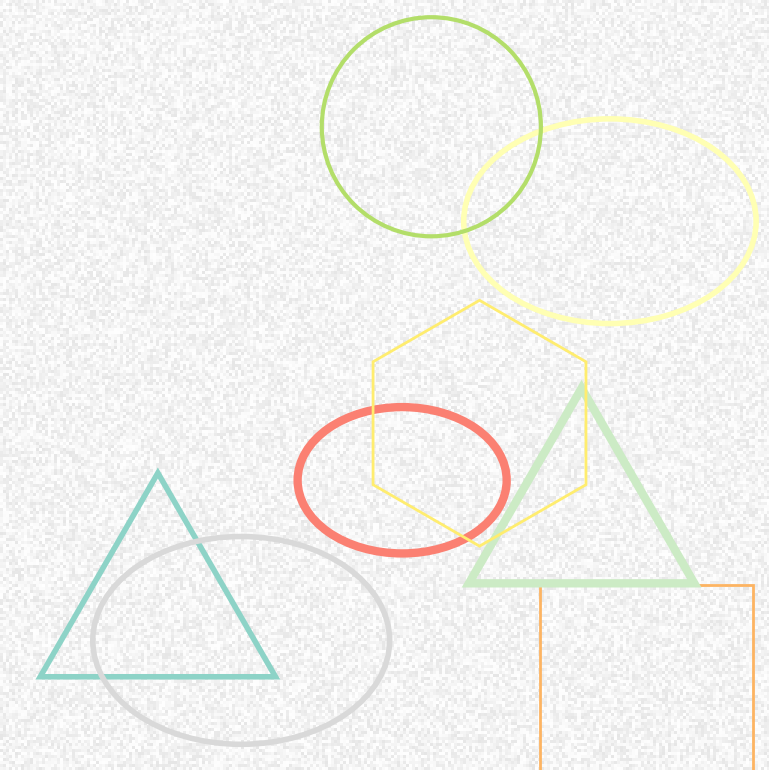[{"shape": "triangle", "thickness": 2, "radius": 0.88, "center": [0.205, 0.209]}, {"shape": "oval", "thickness": 2, "radius": 0.95, "center": [0.792, 0.713]}, {"shape": "oval", "thickness": 3, "radius": 0.68, "center": [0.522, 0.376]}, {"shape": "square", "thickness": 1, "radius": 0.69, "center": [0.84, 0.102]}, {"shape": "circle", "thickness": 1.5, "radius": 0.71, "center": [0.56, 0.835]}, {"shape": "oval", "thickness": 2, "radius": 0.96, "center": [0.313, 0.168]}, {"shape": "triangle", "thickness": 3, "radius": 0.84, "center": [0.755, 0.327]}, {"shape": "hexagon", "thickness": 1, "radius": 0.8, "center": [0.623, 0.45]}]